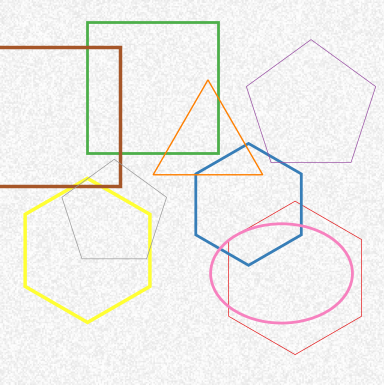[{"shape": "hexagon", "thickness": 0.5, "radius": 1.0, "center": [0.767, 0.278]}, {"shape": "hexagon", "thickness": 2, "radius": 0.79, "center": [0.646, 0.469]}, {"shape": "square", "thickness": 2, "radius": 0.85, "center": [0.397, 0.773]}, {"shape": "pentagon", "thickness": 0.5, "radius": 0.88, "center": [0.808, 0.721]}, {"shape": "triangle", "thickness": 1, "radius": 0.82, "center": [0.54, 0.628]}, {"shape": "hexagon", "thickness": 2.5, "radius": 0.94, "center": [0.227, 0.35]}, {"shape": "square", "thickness": 2.5, "radius": 0.9, "center": [0.132, 0.698]}, {"shape": "oval", "thickness": 2, "radius": 0.92, "center": [0.731, 0.29]}, {"shape": "pentagon", "thickness": 0.5, "radius": 0.71, "center": [0.297, 0.443]}]